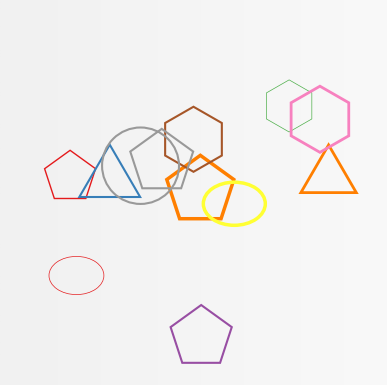[{"shape": "pentagon", "thickness": 1, "radius": 0.35, "center": [0.181, 0.54]}, {"shape": "oval", "thickness": 0.5, "radius": 0.35, "center": [0.197, 0.284]}, {"shape": "triangle", "thickness": 1.5, "radius": 0.45, "center": [0.283, 0.534]}, {"shape": "hexagon", "thickness": 0.5, "radius": 0.34, "center": [0.746, 0.725]}, {"shape": "pentagon", "thickness": 1.5, "radius": 0.41, "center": [0.519, 0.125]}, {"shape": "triangle", "thickness": 2, "radius": 0.41, "center": [0.848, 0.541]}, {"shape": "pentagon", "thickness": 2.5, "radius": 0.45, "center": [0.517, 0.506]}, {"shape": "oval", "thickness": 2.5, "radius": 0.4, "center": [0.605, 0.471]}, {"shape": "hexagon", "thickness": 1.5, "radius": 0.42, "center": [0.499, 0.638]}, {"shape": "hexagon", "thickness": 2, "radius": 0.43, "center": [0.826, 0.69]}, {"shape": "circle", "thickness": 1.5, "radius": 0.5, "center": [0.363, 0.57]}, {"shape": "pentagon", "thickness": 1.5, "radius": 0.43, "center": [0.417, 0.58]}]